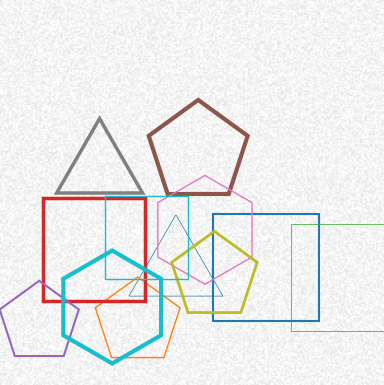[{"shape": "square", "thickness": 1.5, "radius": 0.69, "center": [0.691, 0.305]}, {"shape": "triangle", "thickness": 0.5, "radius": 0.7, "center": [0.457, 0.301]}, {"shape": "pentagon", "thickness": 1, "radius": 0.58, "center": [0.358, 0.165]}, {"shape": "square", "thickness": 0.5, "radius": 0.69, "center": [0.894, 0.28]}, {"shape": "square", "thickness": 2.5, "radius": 0.66, "center": [0.245, 0.352]}, {"shape": "pentagon", "thickness": 1.5, "radius": 0.54, "center": [0.102, 0.163]}, {"shape": "pentagon", "thickness": 3, "radius": 0.68, "center": [0.515, 0.605]}, {"shape": "hexagon", "thickness": 1, "radius": 0.71, "center": [0.532, 0.403]}, {"shape": "triangle", "thickness": 2.5, "radius": 0.64, "center": [0.259, 0.563]}, {"shape": "pentagon", "thickness": 2, "radius": 0.58, "center": [0.557, 0.283]}, {"shape": "square", "thickness": 1, "radius": 0.54, "center": [0.381, 0.384]}, {"shape": "hexagon", "thickness": 3, "radius": 0.73, "center": [0.291, 0.203]}]